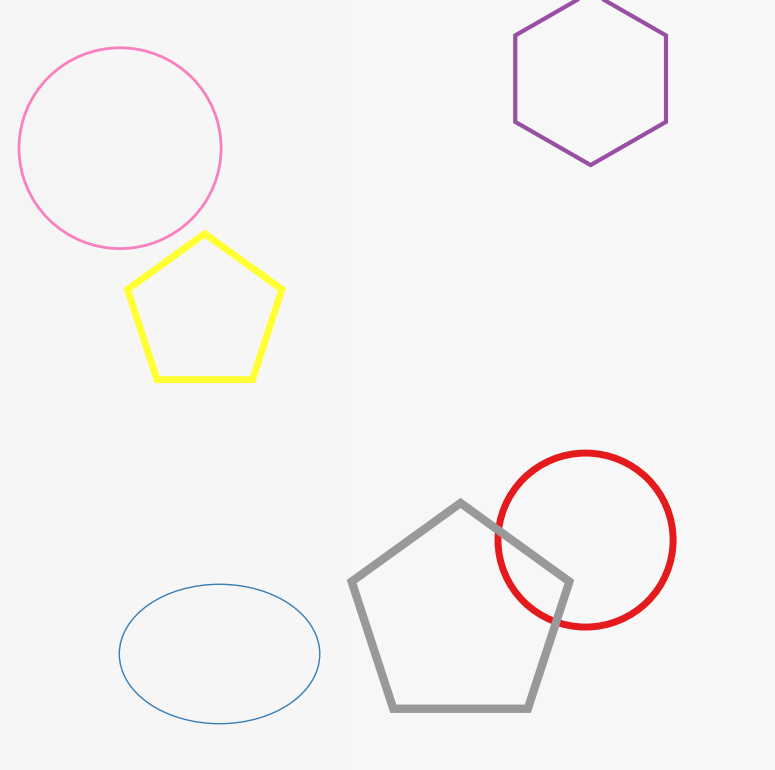[{"shape": "circle", "thickness": 2.5, "radius": 0.56, "center": [0.756, 0.299]}, {"shape": "oval", "thickness": 0.5, "radius": 0.65, "center": [0.283, 0.151]}, {"shape": "hexagon", "thickness": 1.5, "radius": 0.56, "center": [0.762, 0.898]}, {"shape": "pentagon", "thickness": 2.5, "radius": 0.52, "center": [0.264, 0.592]}, {"shape": "circle", "thickness": 1, "radius": 0.65, "center": [0.155, 0.808]}, {"shape": "pentagon", "thickness": 3, "radius": 0.74, "center": [0.594, 0.199]}]